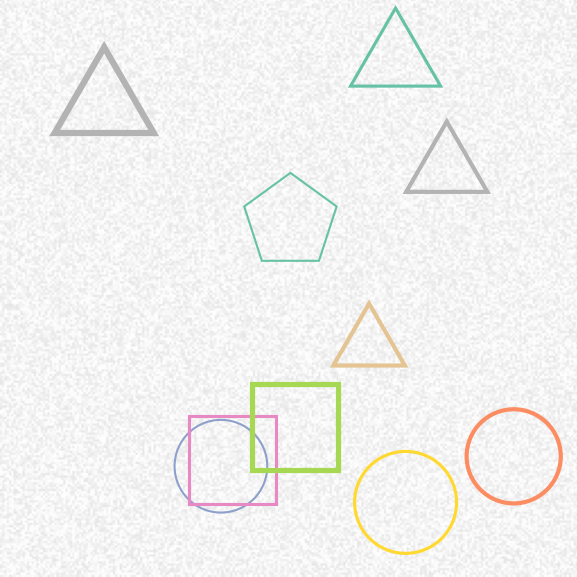[{"shape": "triangle", "thickness": 1.5, "radius": 0.45, "center": [0.685, 0.895]}, {"shape": "pentagon", "thickness": 1, "radius": 0.42, "center": [0.503, 0.616]}, {"shape": "circle", "thickness": 2, "radius": 0.41, "center": [0.89, 0.209]}, {"shape": "circle", "thickness": 1, "radius": 0.4, "center": [0.383, 0.192]}, {"shape": "square", "thickness": 1.5, "radius": 0.38, "center": [0.402, 0.202]}, {"shape": "square", "thickness": 2.5, "radius": 0.37, "center": [0.511, 0.26]}, {"shape": "circle", "thickness": 1.5, "radius": 0.44, "center": [0.702, 0.129]}, {"shape": "triangle", "thickness": 2, "radius": 0.36, "center": [0.639, 0.402]}, {"shape": "triangle", "thickness": 3, "radius": 0.5, "center": [0.18, 0.818]}, {"shape": "triangle", "thickness": 2, "radius": 0.41, "center": [0.774, 0.707]}]